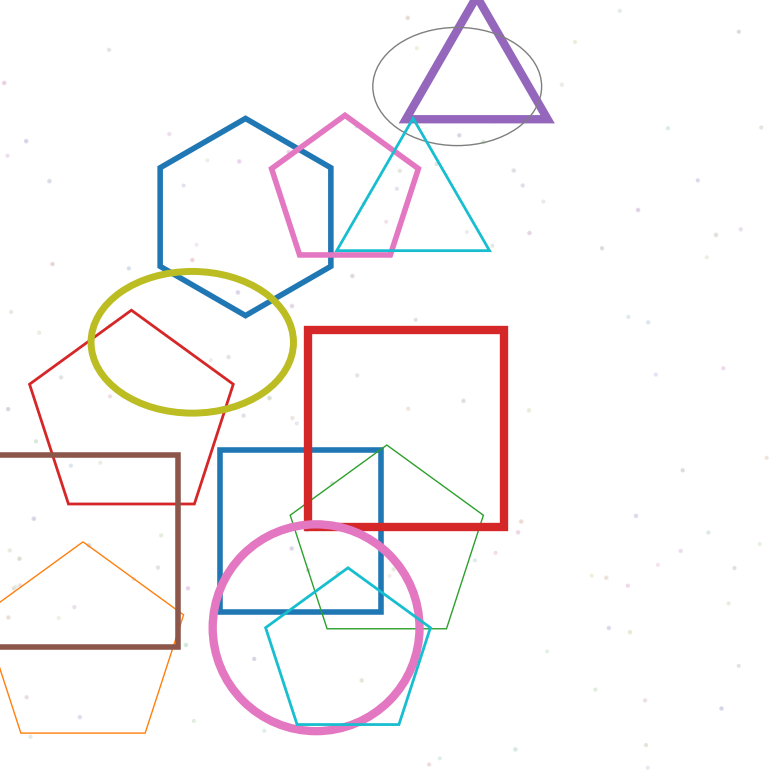[{"shape": "square", "thickness": 2, "radius": 0.52, "center": [0.39, 0.311]}, {"shape": "hexagon", "thickness": 2, "radius": 0.64, "center": [0.319, 0.718]}, {"shape": "pentagon", "thickness": 0.5, "radius": 0.69, "center": [0.108, 0.159]}, {"shape": "pentagon", "thickness": 0.5, "radius": 0.66, "center": [0.502, 0.29]}, {"shape": "square", "thickness": 3, "radius": 0.64, "center": [0.527, 0.443]}, {"shape": "pentagon", "thickness": 1, "radius": 0.7, "center": [0.171, 0.458]}, {"shape": "triangle", "thickness": 3, "radius": 0.53, "center": [0.619, 0.898]}, {"shape": "square", "thickness": 2, "radius": 0.62, "center": [0.107, 0.284]}, {"shape": "pentagon", "thickness": 2, "radius": 0.5, "center": [0.448, 0.75]}, {"shape": "circle", "thickness": 3, "radius": 0.67, "center": [0.411, 0.185]}, {"shape": "oval", "thickness": 0.5, "radius": 0.55, "center": [0.594, 0.888]}, {"shape": "oval", "thickness": 2.5, "radius": 0.66, "center": [0.25, 0.555]}, {"shape": "triangle", "thickness": 1, "radius": 0.57, "center": [0.537, 0.732]}, {"shape": "pentagon", "thickness": 1, "radius": 0.56, "center": [0.452, 0.15]}]